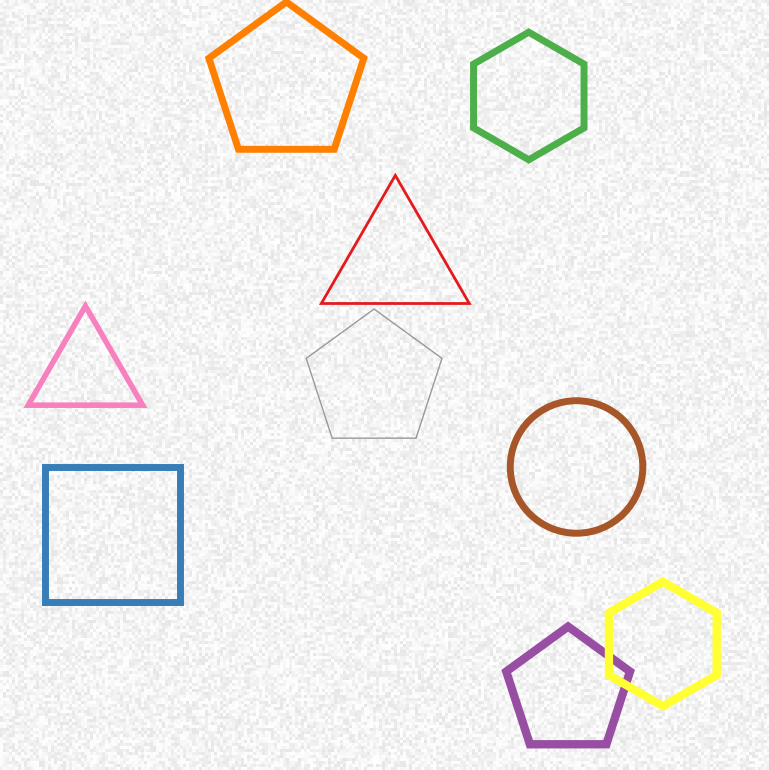[{"shape": "triangle", "thickness": 1, "radius": 0.55, "center": [0.513, 0.661]}, {"shape": "square", "thickness": 2.5, "radius": 0.44, "center": [0.146, 0.306]}, {"shape": "hexagon", "thickness": 2.5, "radius": 0.41, "center": [0.687, 0.875]}, {"shape": "pentagon", "thickness": 3, "radius": 0.42, "center": [0.738, 0.102]}, {"shape": "pentagon", "thickness": 2.5, "radius": 0.53, "center": [0.372, 0.892]}, {"shape": "hexagon", "thickness": 3, "radius": 0.4, "center": [0.861, 0.164]}, {"shape": "circle", "thickness": 2.5, "radius": 0.43, "center": [0.749, 0.394]}, {"shape": "triangle", "thickness": 2, "radius": 0.43, "center": [0.111, 0.517]}, {"shape": "pentagon", "thickness": 0.5, "radius": 0.46, "center": [0.486, 0.506]}]